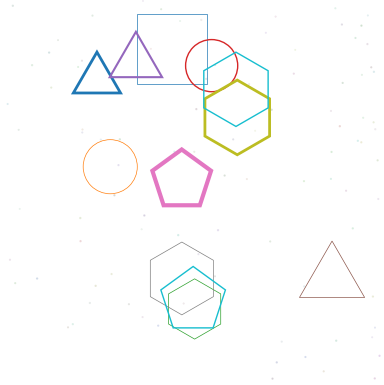[{"shape": "triangle", "thickness": 2, "radius": 0.35, "center": [0.252, 0.794]}, {"shape": "square", "thickness": 0.5, "radius": 0.45, "center": [0.446, 0.872]}, {"shape": "circle", "thickness": 0.5, "radius": 0.35, "center": [0.286, 0.567]}, {"shape": "hexagon", "thickness": 0.5, "radius": 0.39, "center": [0.506, 0.197]}, {"shape": "circle", "thickness": 1, "radius": 0.34, "center": [0.55, 0.83]}, {"shape": "triangle", "thickness": 1.5, "radius": 0.39, "center": [0.353, 0.839]}, {"shape": "triangle", "thickness": 0.5, "radius": 0.49, "center": [0.862, 0.276]}, {"shape": "pentagon", "thickness": 3, "radius": 0.4, "center": [0.472, 0.532]}, {"shape": "hexagon", "thickness": 0.5, "radius": 0.47, "center": [0.472, 0.277]}, {"shape": "hexagon", "thickness": 2, "radius": 0.48, "center": [0.616, 0.695]}, {"shape": "pentagon", "thickness": 1, "radius": 0.44, "center": [0.502, 0.22]}, {"shape": "hexagon", "thickness": 1, "radius": 0.48, "center": [0.613, 0.768]}]